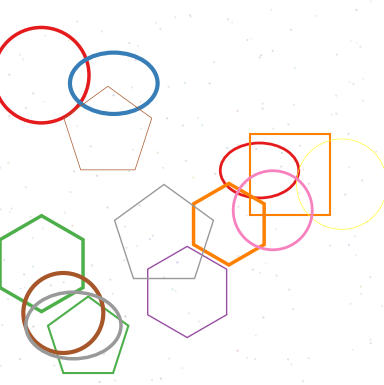[{"shape": "circle", "thickness": 2.5, "radius": 0.62, "center": [0.107, 0.805]}, {"shape": "oval", "thickness": 2, "radius": 0.51, "center": [0.674, 0.557]}, {"shape": "oval", "thickness": 3, "radius": 0.57, "center": [0.296, 0.784]}, {"shape": "hexagon", "thickness": 2.5, "radius": 0.62, "center": [0.108, 0.315]}, {"shape": "pentagon", "thickness": 1.5, "radius": 0.55, "center": [0.229, 0.12]}, {"shape": "hexagon", "thickness": 1, "radius": 0.59, "center": [0.486, 0.242]}, {"shape": "square", "thickness": 1.5, "radius": 0.52, "center": [0.753, 0.547]}, {"shape": "hexagon", "thickness": 2.5, "radius": 0.53, "center": [0.594, 0.418]}, {"shape": "circle", "thickness": 0.5, "radius": 0.59, "center": [0.888, 0.522]}, {"shape": "circle", "thickness": 3, "radius": 0.52, "center": [0.164, 0.187]}, {"shape": "pentagon", "thickness": 0.5, "radius": 0.6, "center": [0.28, 0.656]}, {"shape": "circle", "thickness": 2, "radius": 0.51, "center": [0.708, 0.454]}, {"shape": "oval", "thickness": 2.5, "radius": 0.62, "center": [0.191, 0.155]}, {"shape": "pentagon", "thickness": 1, "radius": 0.68, "center": [0.426, 0.386]}]